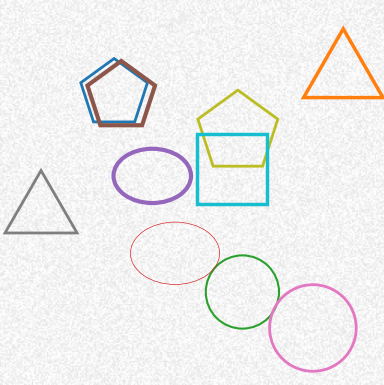[{"shape": "pentagon", "thickness": 2, "radius": 0.46, "center": [0.296, 0.757]}, {"shape": "triangle", "thickness": 2.5, "radius": 0.6, "center": [0.892, 0.806]}, {"shape": "circle", "thickness": 1.5, "radius": 0.48, "center": [0.63, 0.242]}, {"shape": "oval", "thickness": 0.5, "radius": 0.58, "center": [0.455, 0.342]}, {"shape": "oval", "thickness": 3, "radius": 0.5, "center": [0.396, 0.543]}, {"shape": "pentagon", "thickness": 3, "radius": 0.46, "center": [0.315, 0.749]}, {"shape": "circle", "thickness": 2, "radius": 0.56, "center": [0.813, 0.148]}, {"shape": "triangle", "thickness": 2, "radius": 0.54, "center": [0.107, 0.449]}, {"shape": "pentagon", "thickness": 2, "radius": 0.55, "center": [0.618, 0.657]}, {"shape": "square", "thickness": 2.5, "radius": 0.45, "center": [0.603, 0.561]}]